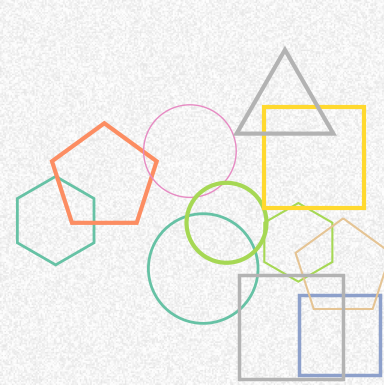[{"shape": "hexagon", "thickness": 2, "radius": 0.57, "center": [0.145, 0.427]}, {"shape": "circle", "thickness": 2, "radius": 0.71, "center": [0.528, 0.302]}, {"shape": "pentagon", "thickness": 3, "radius": 0.71, "center": [0.271, 0.537]}, {"shape": "square", "thickness": 2.5, "radius": 0.52, "center": [0.881, 0.13]}, {"shape": "circle", "thickness": 1, "radius": 0.6, "center": [0.493, 0.608]}, {"shape": "hexagon", "thickness": 1.5, "radius": 0.51, "center": [0.775, 0.371]}, {"shape": "circle", "thickness": 3, "radius": 0.52, "center": [0.588, 0.421]}, {"shape": "square", "thickness": 3, "radius": 0.65, "center": [0.815, 0.591]}, {"shape": "pentagon", "thickness": 1.5, "radius": 0.65, "center": [0.891, 0.303]}, {"shape": "triangle", "thickness": 3, "radius": 0.73, "center": [0.74, 0.725]}, {"shape": "square", "thickness": 2.5, "radius": 0.67, "center": [0.756, 0.15]}]